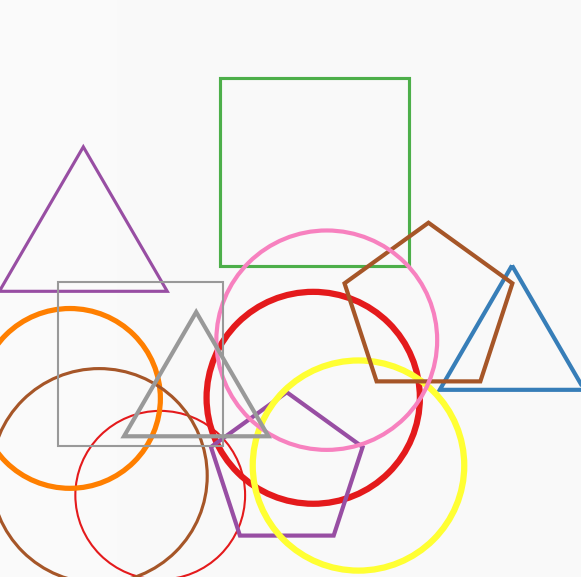[{"shape": "circle", "thickness": 3, "radius": 0.92, "center": [0.539, 0.31]}, {"shape": "circle", "thickness": 1, "radius": 0.73, "center": [0.276, 0.142]}, {"shape": "triangle", "thickness": 2, "radius": 0.72, "center": [0.881, 0.396]}, {"shape": "square", "thickness": 1.5, "radius": 0.82, "center": [0.541, 0.701]}, {"shape": "pentagon", "thickness": 2, "radius": 0.69, "center": [0.493, 0.183]}, {"shape": "triangle", "thickness": 1.5, "radius": 0.83, "center": [0.143, 0.578]}, {"shape": "circle", "thickness": 2.5, "radius": 0.78, "center": [0.12, 0.309]}, {"shape": "circle", "thickness": 3, "radius": 0.91, "center": [0.617, 0.193]}, {"shape": "pentagon", "thickness": 2, "radius": 0.76, "center": [0.737, 0.462]}, {"shape": "circle", "thickness": 1.5, "radius": 0.93, "center": [0.171, 0.175]}, {"shape": "circle", "thickness": 2, "radius": 0.95, "center": [0.562, 0.41]}, {"shape": "triangle", "thickness": 2, "radius": 0.72, "center": [0.338, 0.315]}, {"shape": "square", "thickness": 1, "radius": 0.71, "center": [0.242, 0.368]}]